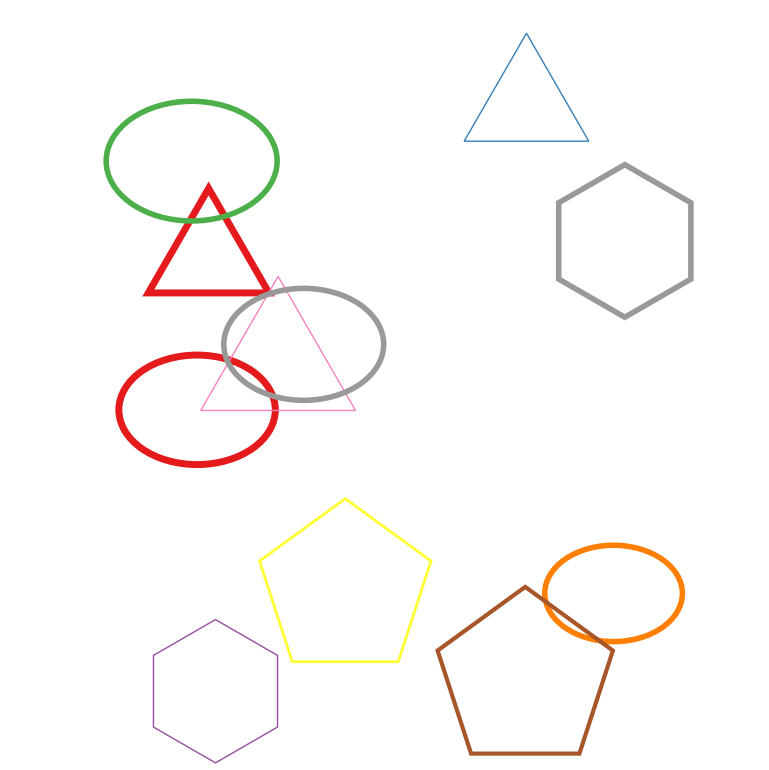[{"shape": "oval", "thickness": 2.5, "radius": 0.51, "center": [0.256, 0.468]}, {"shape": "triangle", "thickness": 2.5, "radius": 0.45, "center": [0.271, 0.665]}, {"shape": "triangle", "thickness": 0.5, "radius": 0.47, "center": [0.684, 0.863]}, {"shape": "oval", "thickness": 2, "radius": 0.56, "center": [0.249, 0.791]}, {"shape": "hexagon", "thickness": 0.5, "radius": 0.47, "center": [0.28, 0.102]}, {"shape": "oval", "thickness": 2, "radius": 0.45, "center": [0.797, 0.229]}, {"shape": "pentagon", "thickness": 1, "radius": 0.59, "center": [0.448, 0.235]}, {"shape": "pentagon", "thickness": 1.5, "radius": 0.6, "center": [0.682, 0.118]}, {"shape": "triangle", "thickness": 0.5, "radius": 0.58, "center": [0.361, 0.525]}, {"shape": "oval", "thickness": 2, "radius": 0.52, "center": [0.394, 0.553]}, {"shape": "hexagon", "thickness": 2, "radius": 0.5, "center": [0.811, 0.687]}]